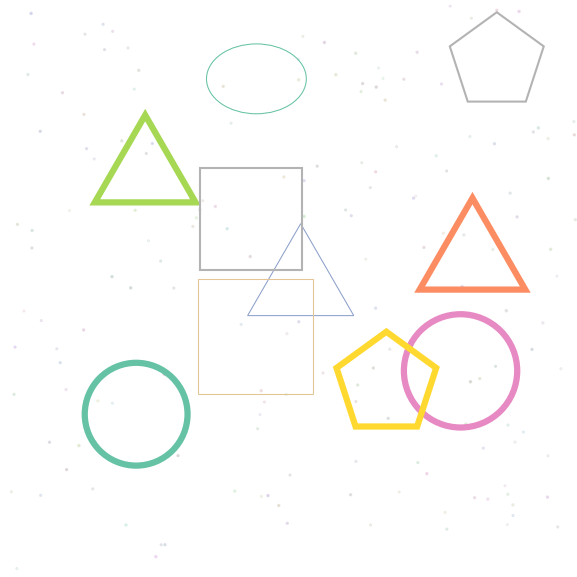[{"shape": "oval", "thickness": 0.5, "radius": 0.43, "center": [0.444, 0.863]}, {"shape": "circle", "thickness": 3, "radius": 0.45, "center": [0.236, 0.282]}, {"shape": "triangle", "thickness": 3, "radius": 0.53, "center": [0.818, 0.55]}, {"shape": "triangle", "thickness": 0.5, "radius": 0.53, "center": [0.521, 0.506]}, {"shape": "circle", "thickness": 3, "radius": 0.49, "center": [0.797, 0.357]}, {"shape": "triangle", "thickness": 3, "radius": 0.5, "center": [0.251, 0.699]}, {"shape": "pentagon", "thickness": 3, "radius": 0.45, "center": [0.669, 0.334]}, {"shape": "square", "thickness": 0.5, "radius": 0.5, "center": [0.442, 0.416]}, {"shape": "pentagon", "thickness": 1, "radius": 0.43, "center": [0.86, 0.892]}, {"shape": "square", "thickness": 1, "radius": 0.44, "center": [0.435, 0.62]}]